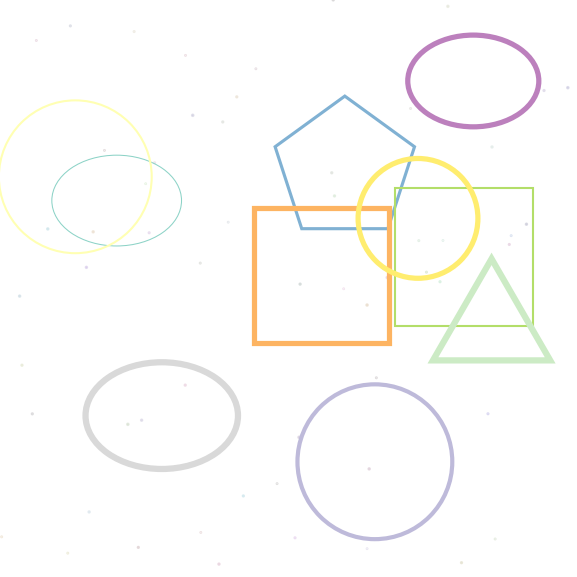[{"shape": "oval", "thickness": 0.5, "radius": 0.56, "center": [0.202, 0.652]}, {"shape": "circle", "thickness": 1, "radius": 0.66, "center": [0.13, 0.693]}, {"shape": "circle", "thickness": 2, "radius": 0.67, "center": [0.649, 0.2]}, {"shape": "pentagon", "thickness": 1.5, "radius": 0.63, "center": [0.597, 0.706]}, {"shape": "square", "thickness": 2.5, "radius": 0.58, "center": [0.557, 0.521]}, {"shape": "square", "thickness": 1, "radius": 0.6, "center": [0.803, 0.554]}, {"shape": "oval", "thickness": 3, "radius": 0.66, "center": [0.28, 0.279]}, {"shape": "oval", "thickness": 2.5, "radius": 0.57, "center": [0.82, 0.859]}, {"shape": "triangle", "thickness": 3, "radius": 0.59, "center": [0.851, 0.434]}, {"shape": "circle", "thickness": 2.5, "radius": 0.52, "center": [0.724, 0.621]}]